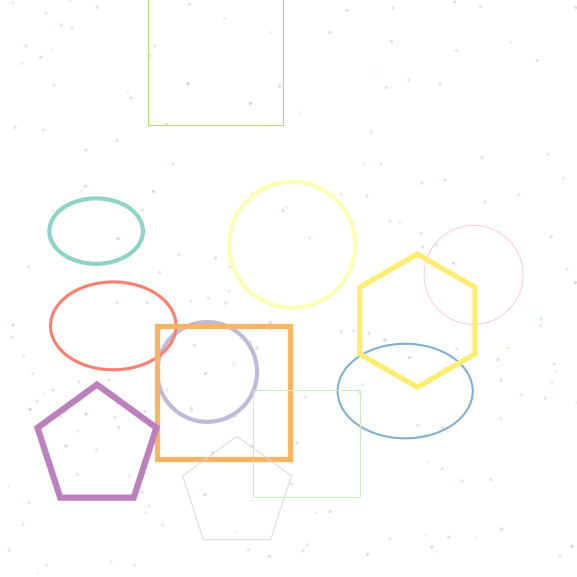[{"shape": "oval", "thickness": 2, "radius": 0.4, "center": [0.166, 0.599]}, {"shape": "circle", "thickness": 2, "radius": 0.55, "center": [0.506, 0.575]}, {"shape": "circle", "thickness": 2, "radius": 0.43, "center": [0.359, 0.355]}, {"shape": "oval", "thickness": 1.5, "radius": 0.54, "center": [0.196, 0.435]}, {"shape": "oval", "thickness": 1, "radius": 0.58, "center": [0.702, 0.322]}, {"shape": "square", "thickness": 2.5, "radius": 0.58, "center": [0.387, 0.319]}, {"shape": "square", "thickness": 0.5, "radius": 0.58, "center": [0.373, 0.899]}, {"shape": "circle", "thickness": 0.5, "radius": 0.43, "center": [0.82, 0.523]}, {"shape": "pentagon", "thickness": 0.5, "radius": 0.5, "center": [0.41, 0.145]}, {"shape": "pentagon", "thickness": 3, "radius": 0.54, "center": [0.168, 0.225]}, {"shape": "square", "thickness": 0.5, "radius": 0.46, "center": [0.531, 0.232]}, {"shape": "hexagon", "thickness": 2.5, "radius": 0.58, "center": [0.723, 0.444]}]